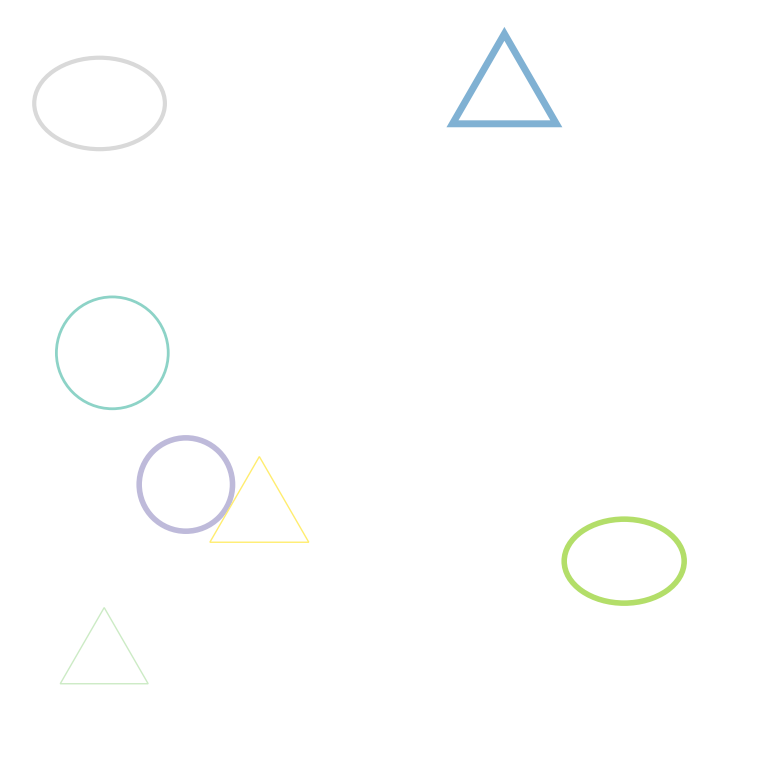[{"shape": "circle", "thickness": 1, "radius": 0.36, "center": [0.146, 0.542]}, {"shape": "circle", "thickness": 2, "radius": 0.3, "center": [0.241, 0.371]}, {"shape": "triangle", "thickness": 2.5, "radius": 0.39, "center": [0.655, 0.878]}, {"shape": "oval", "thickness": 2, "radius": 0.39, "center": [0.811, 0.271]}, {"shape": "oval", "thickness": 1.5, "radius": 0.42, "center": [0.129, 0.866]}, {"shape": "triangle", "thickness": 0.5, "radius": 0.33, "center": [0.135, 0.145]}, {"shape": "triangle", "thickness": 0.5, "radius": 0.37, "center": [0.337, 0.333]}]